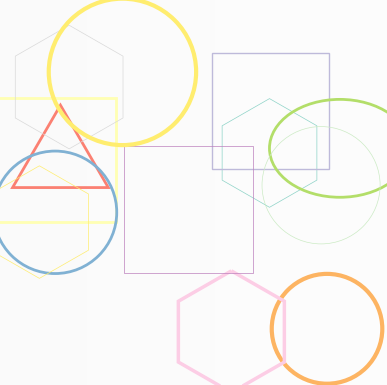[{"shape": "hexagon", "thickness": 0.5, "radius": 0.71, "center": [0.695, 0.603]}, {"shape": "square", "thickness": 2, "radius": 0.81, "center": [0.138, 0.585]}, {"shape": "square", "thickness": 1, "radius": 0.75, "center": [0.697, 0.711]}, {"shape": "triangle", "thickness": 2, "radius": 0.71, "center": [0.156, 0.584]}, {"shape": "circle", "thickness": 2, "radius": 0.8, "center": [0.142, 0.449]}, {"shape": "circle", "thickness": 3, "radius": 0.71, "center": [0.844, 0.146]}, {"shape": "oval", "thickness": 2, "radius": 0.91, "center": [0.877, 0.615]}, {"shape": "hexagon", "thickness": 2.5, "radius": 0.79, "center": [0.597, 0.139]}, {"shape": "hexagon", "thickness": 0.5, "radius": 0.8, "center": [0.178, 0.774]}, {"shape": "square", "thickness": 0.5, "radius": 0.83, "center": [0.487, 0.455]}, {"shape": "circle", "thickness": 0.5, "radius": 0.76, "center": [0.829, 0.519]}, {"shape": "hexagon", "thickness": 0.5, "radius": 0.73, "center": [0.102, 0.423]}, {"shape": "circle", "thickness": 3, "radius": 0.95, "center": [0.316, 0.813]}]